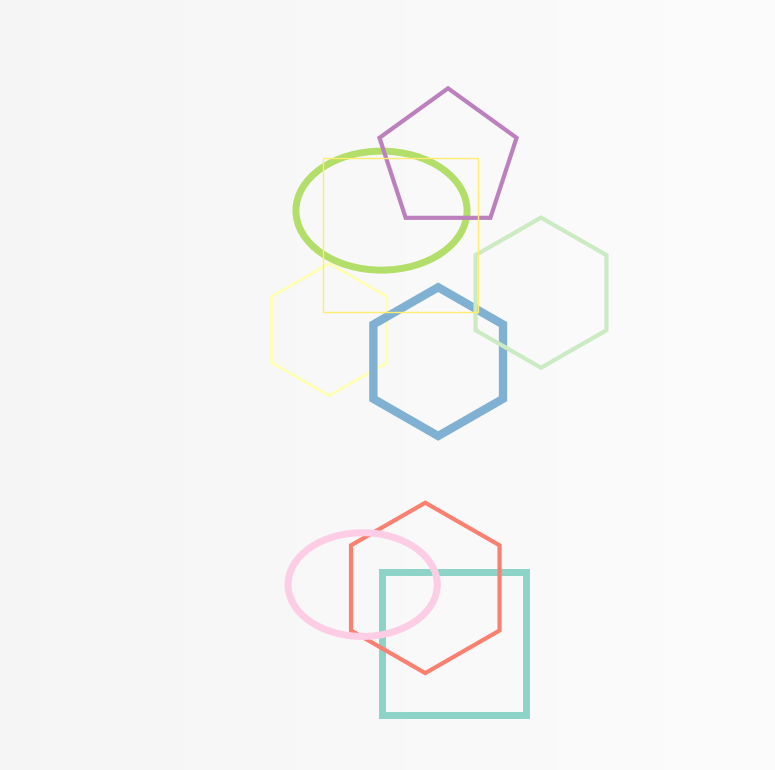[{"shape": "square", "thickness": 2.5, "radius": 0.46, "center": [0.585, 0.164]}, {"shape": "hexagon", "thickness": 1, "radius": 0.43, "center": [0.425, 0.572]}, {"shape": "hexagon", "thickness": 1.5, "radius": 0.55, "center": [0.549, 0.236]}, {"shape": "hexagon", "thickness": 3, "radius": 0.48, "center": [0.565, 0.53]}, {"shape": "oval", "thickness": 2.5, "radius": 0.55, "center": [0.492, 0.726]}, {"shape": "oval", "thickness": 2.5, "radius": 0.48, "center": [0.468, 0.241]}, {"shape": "pentagon", "thickness": 1.5, "radius": 0.46, "center": [0.578, 0.792]}, {"shape": "hexagon", "thickness": 1.5, "radius": 0.49, "center": [0.698, 0.62]}, {"shape": "square", "thickness": 0.5, "radius": 0.5, "center": [0.517, 0.694]}]